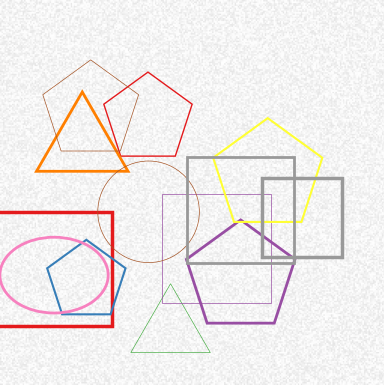[{"shape": "pentagon", "thickness": 1, "radius": 0.6, "center": [0.384, 0.692]}, {"shape": "square", "thickness": 2.5, "radius": 0.74, "center": [0.143, 0.302]}, {"shape": "pentagon", "thickness": 1.5, "radius": 0.54, "center": [0.224, 0.27]}, {"shape": "triangle", "thickness": 0.5, "radius": 0.6, "center": [0.443, 0.144]}, {"shape": "square", "thickness": 0.5, "radius": 0.71, "center": [0.562, 0.354]}, {"shape": "pentagon", "thickness": 2, "radius": 0.74, "center": [0.625, 0.281]}, {"shape": "triangle", "thickness": 2, "radius": 0.69, "center": [0.214, 0.624]}, {"shape": "pentagon", "thickness": 1.5, "radius": 0.75, "center": [0.695, 0.544]}, {"shape": "circle", "thickness": 0.5, "radius": 0.66, "center": [0.386, 0.45]}, {"shape": "pentagon", "thickness": 0.5, "radius": 0.65, "center": [0.236, 0.714]}, {"shape": "oval", "thickness": 2, "radius": 0.7, "center": [0.14, 0.285]}, {"shape": "square", "thickness": 2, "radius": 0.69, "center": [0.625, 0.454]}, {"shape": "square", "thickness": 2.5, "radius": 0.51, "center": [0.784, 0.435]}]